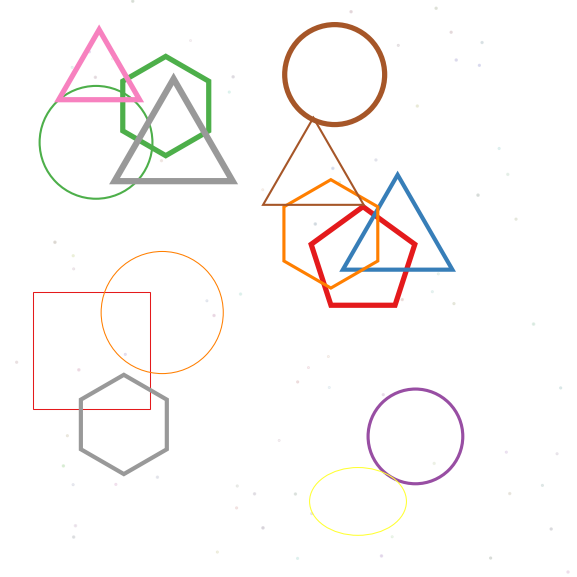[{"shape": "pentagon", "thickness": 2.5, "radius": 0.47, "center": [0.629, 0.547]}, {"shape": "square", "thickness": 0.5, "radius": 0.51, "center": [0.159, 0.392]}, {"shape": "triangle", "thickness": 2, "radius": 0.55, "center": [0.689, 0.587]}, {"shape": "circle", "thickness": 1, "radius": 0.49, "center": [0.166, 0.753]}, {"shape": "hexagon", "thickness": 2.5, "radius": 0.43, "center": [0.287, 0.816]}, {"shape": "circle", "thickness": 1.5, "radius": 0.41, "center": [0.719, 0.243]}, {"shape": "circle", "thickness": 0.5, "radius": 0.53, "center": [0.281, 0.458]}, {"shape": "hexagon", "thickness": 1.5, "radius": 0.47, "center": [0.573, 0.594]}, {"shape": "oval", "thickness": 0.5, "radius": 0.42, "center": [0.62, 0.131]}, {"shape": "circle", "thickness": 2.5, "radius": 0.43, "center": [0.58, 0.87]}, {"shape": "triangle", "thickness": 1, "radius": 0.5, "center": [0.543, 0.695]}, {"shape": "triangle", "thickness": 2.5, "radius": 0.4, "center": [0.172, 0.867]}, {"shape": "hexagon", "thickness": 2, "radius": 0.43, "center": [0.214, 0.264]}, {"shape": "triangle", "thickness": 3, "radius": 0.59, "center": [0.301, 0.744]}]